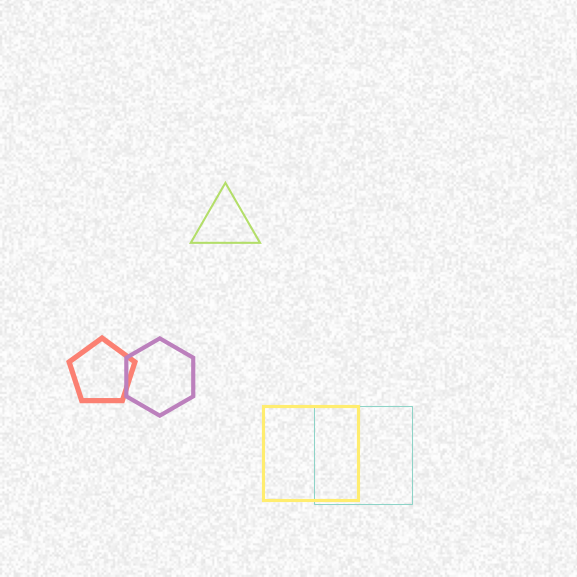[{"shape": "square", "thickness": 0.5, "radius": 0.42, "center": [0.629, 0.211]}, {"shape": "pentagon", "thickness": 2.5, "radius": 0.3, "center": [0.177, 0.354]}, {"shape": "triangle", "thickness": 1, "radius": 0.35, "center": [0.39, 0.613]}, {"shape": "hexagon", "thickness": 2, "radius": 0.33, "center": [0.277, 0.346]}, {"shape": "square", "thickness": 1.5, "radius": 0.41, "center": [0.538, 0.215]}]